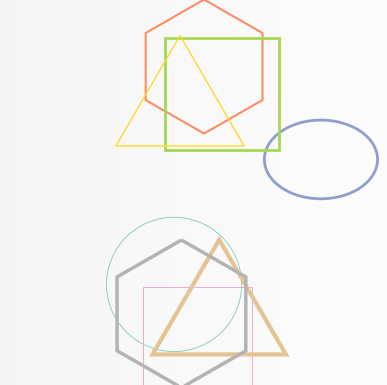[{"shape": "circle", "thickness": 0.5, "radius": 0.87, "center": [0.449, 0.261]}, {"shape": "hexagon", "thickness": 1.5, "radius": 0.87, "center": [0.527, 0.827]}, {"shape": "oval", "thickness": 2, "radius": 0.73, "center": [0.828, 0.586]}, {"shape": "square", "thickness": 0.5, "radius": 0.7, "center": [0.511, 0.113]}, {"shape": "square", "thickness": 2, "radius": 0.73, "center": [0.573, 0.756]}, {"shape": "triangle", "thickness": 1, "radius": 0.96, "center": [0.464, 0.717]}, {"shape": "triangle", "thickness": 3, "radius": 0.99, "center": [0.566, 0.179]}, {"shape": "hexagon", "thickness": 2.5, "radius": 0.96, "center": [0.468, 0.185]}]